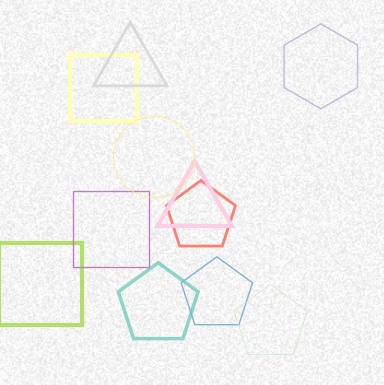[{"shape": "pentagon", "thickness": 2.5, "radius": 0.54, "center": [0.411, 0.209]}, {"shape": "square", "thickness": 3, "radius": 0.43, "center": [0.268, 0.772]}, {"shape": "hexagon", "thickness": 1, "radius": 0.55, "center": [0.833, 0.828]}, {"shape": "pentagon", "thickness": 2, "radius": 0.47, "center": [0.522, 0.437]}, {"shape": "pentagon", "thickness": 1, "radius": 0.49, "center": [0.563, 0.235]}, {"shape": "square", "thickness": 3, "radius": 0.53, "center": [0.105, 0.263]}, {"shape": "triangle", "thickness": 3, "radius": 0.56, "center": [0.506, 0.469]}, {"shape": "triangle", "thickness": 2, "radius": 0.55, "center": [0.338, 0.832]}, {"shape": "square", "thickness": 1, "radius": 0.5, "center": [0.289, 0.405]}, {"shape": "pentagon", "thickness": 0.5, "radius": 0.5, "center": [0.703, 0.161]}, {"shape": "circle", "thickness": 0.5, "radius": 0.53, "center": [0.401, 0.592]}]